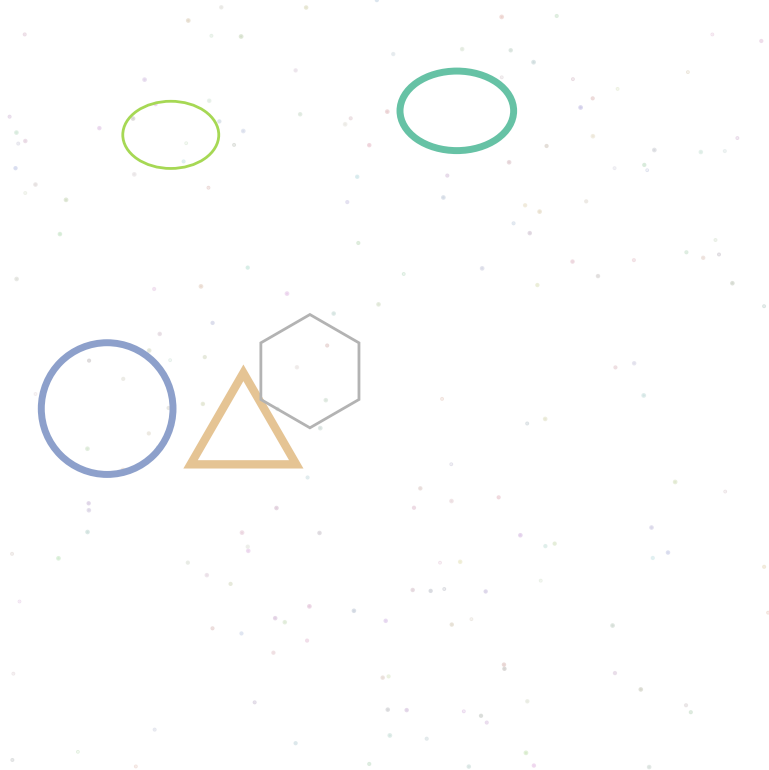[{"shape": "oval", "thickness": 2.5, "radius": 0.37, "center": [0.593, 0.856]}, {"shape": "circle", "thickness": 2.5, "radius": 0.43, "center": [0.139, 0.469]}, {"shape": "oval", "thickness": 1, "radius": 0.31, "center": [0.222, 0.825]}, {"shape": "triangle", "thickness": 3, "radius": 0.4, "center": [0.316, 0.437]}, {"shape": "hexagon", "thickness": 1, "radius": 0.37, "center": [0.402, 0.518]}]